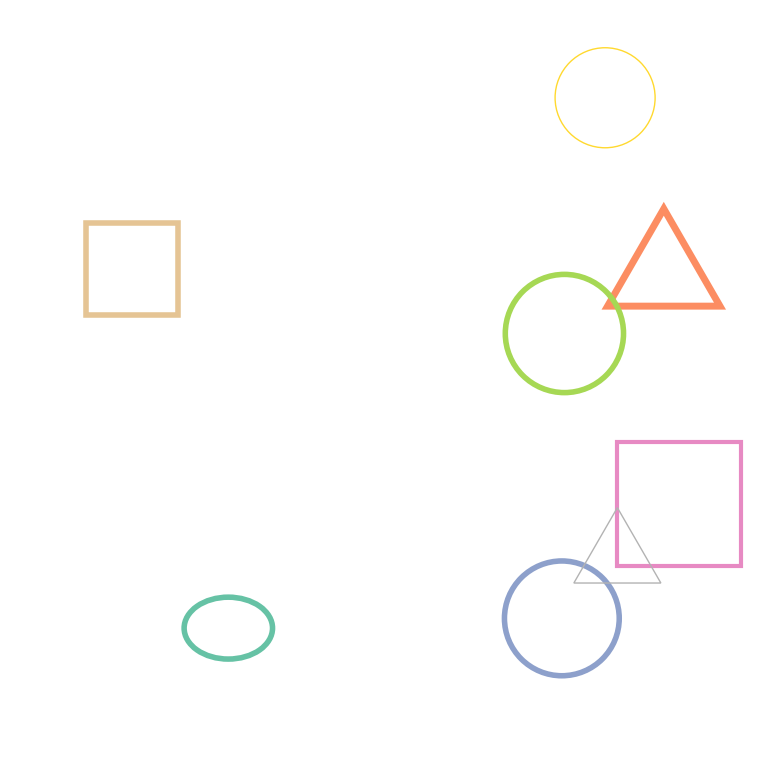[{"shape": "oval", "thickness": 2, "radius": 0.29, "center": [0.297, 0.184]}, {"shape": "triangle", "thickness": 2.5, "radius": 0.42, "center": [0.862, 0.645]}, {"shape": "circle", "thickness": 2, "radius": 0.37, "center": [0.73, 0.197]}, {"shape": "square", "thickness": 1.5, "radius": 0.4, "center": [0.882, 0.346]}, {"shape": "circle", "thickness": 2, "radius": 0.38, "center": [0.733, 0.567]}, {"shape": "circle", "thickness": 0.5, "radius": 0.32, "center": [0.786, 0.873]}, {"shape": "square", "thickness": 2, "radius": 0.3, "center": [0.171, 0.65]}, {"shape": "triangle", "thickness": 0.5, "radius": 0.33, "center": [0.802, 0.275]}]